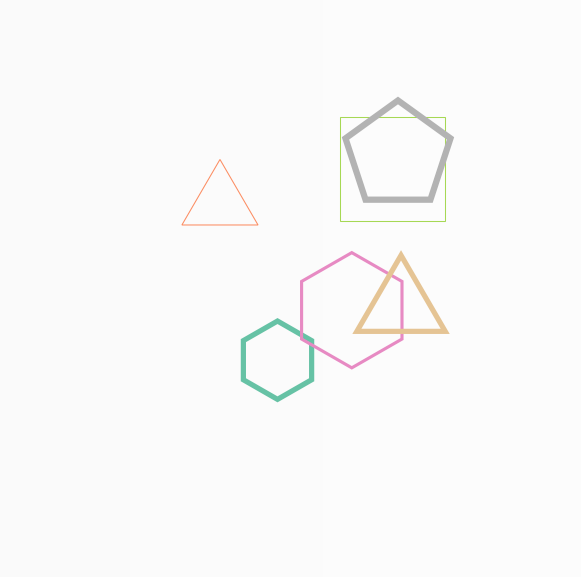[{"shape": "hexagon", "thickness": 2.5, "radius": 0.34, "center": [0.477, 0.375]}, {"shape": "triangle", "thickness": 0.5, "radius": 0.38, "center": [0.378, 0.647]}, {"shape": "hexagon", "thickness": 1.5, "radius": 0.5, "center": [0.605, 0.462]}, {"shape": "square", "thickness": 0.5, "radius": 0.45, "center": [0.676, 0.707]}, {"shape": "triangle", "thickness": 2.5, "radius": 0.44, "center": [0.69, 0.469]}, {"shape": "pentagon", "thickness": 3, "radius": 0.47, "center": [0.685, 0.73]}]